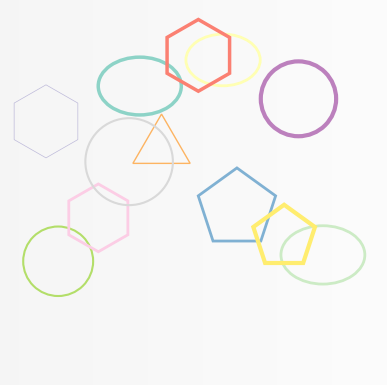[{"shape": "oval", "thickness": 2.5, "radius": 0.54, "center": [0.361, 0.777]}, {"shape": "oval", "thickness": 2, "radius": 0.48, "center": [0.576, 0.844]}, {"shape": "hexagon", "thickness": 0.5, "radius": 0.47, "center": [0.119, 0.685]}, {"shape": "hexagon", "thickness": 2.5, "radius": 0.47, "center": [0.512, 0.856]}, {"shape": "pentagon", "thickness": 2, "radius": 0.52, "center": [0.611, 0.459]}, {"shape": "triangle", "thickness": 1, "radius": 0.43, "center": [0.417, 0.618]}, {"shape": "circle", "thickness": 1.5, "radius": 0.45, "center": [0.15, 0.321]}, {"shape": "hexagon", "thickness": 2, "radius": 0.44, "center": [0.254, 0.434]}, {"shape": "circle", "thickness": 1.5, "radius": 0.56, "center": [0.333, 0.58]}, {"shape": "circle", "thickness": 3, "radius": 0.49, "center": [0.77, 0.743]}, {"shape": "oval", "thickness": 2, "radius": 0.54, "center": [0.833, 0.338]}, {"shape": "pentagon", "thickness": 3, "radius": 0.42, "center": [0.733, 0.385]}]